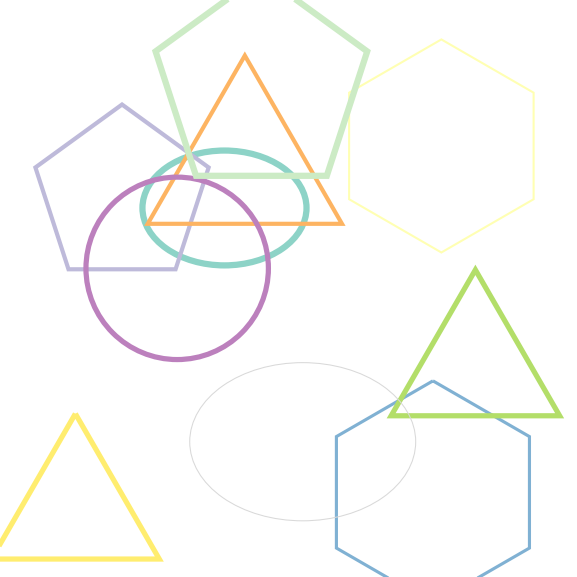[{"shape": "oval", "thickness": 3, "radius": 0.71, "center": [0.389, 0.639]}, {"shape": "hexagon", "thickness": 1, "radius": 0.92, "center": [0.764, 0.746]}, {"shape": "pentagon", "thickness": 2, "radius": 0.79, "center": [0.211, 0.66]}, {"shape": "hexagon", "thickness": 1.5, "radius": 0.96, "center": [0.75, 0.147]}, {"shape": "triangle", "thickness": 2, "radius": 0.97, "center": [0.424, 0.709]}, {"shape": "triangle", "thickness": 2.5, "radius": 0.84, "center": [0.823, 0.363]}, {"shape": "oval", "thickness": 0.5, "radius": 0.98, "center": [0.524, 0.234]}, {"shape": "circle", "thickness": 2.5, "radius": 0.79, "center": [0.307, 0.534]}, {"shape": "pentagon", "thickness": 3, "radius": 0.96, "center": [0.453, 0.851]}, {"shape": "triangle", "thickness": 2.5, "radius": 0.84, "center": [0.131, 0.115]}]